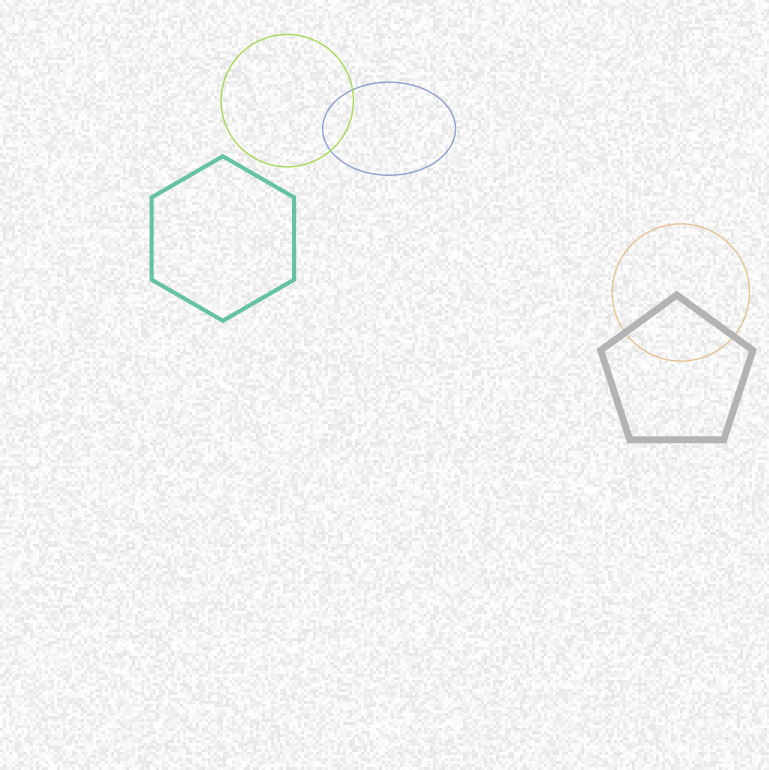[{"shape": "hexagon", "thickness": 1.5, "radius": 0.53, "center": [0.289, 0.69]}, {"shape": "oval", "thickness": 0.5, "radius": 0.43, "center": [0.505, 0.833]}, {"shape": "circle", "thickness": 0.5, "radius": 0.43, "center": [0.373, 0.869]}, {"shape": "circle", "thickness": 0.5, "radius": 0.45, "center": [0.884, 0.62]}, {"shape": "pentagon", "thickness": 2.5, "radius": 0.52, "center": [0.879, 0.513]}]